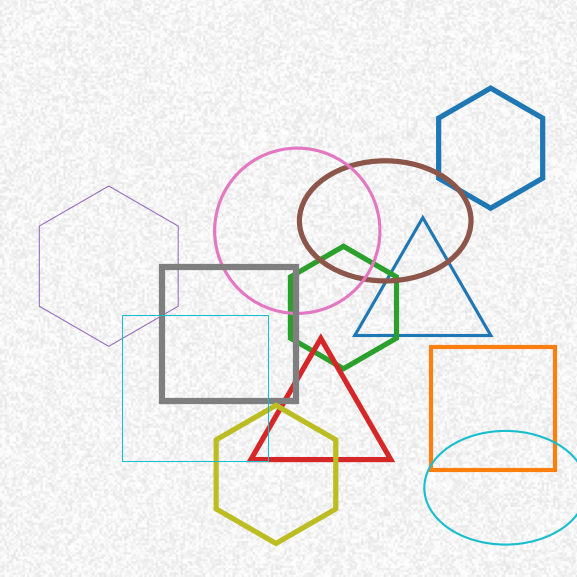[{"shape": "triangle", "thickness": 1.5, "radius": 0.68, "center": [0.732, 0.486]}, {"shape": "hexagon", "thickness": 2.5, "radius": 0.52, "center": [0.85, 0.743]}, {"shape": "square", "thickness": 2, "radius": 0.53, "center": [0.854, 0.292]}, {"shape": "hexagon", "thickness": 2.5, "radius": 0.53, "center": [0.595, 0.467]}, {"shape": "triangle", "thickness": 2.5, "radius": 0.7, "center": [0.556, 0.273]}, {"shape": "hexagon", "thickness": 0.5, "radius": 0.69, "center": [0.188, 0.538]}, {"shape": "oval", "thickness": 2.5, "radius": 0.74, "center": [0.667, 0.617]}, {"shape": "circle", "thickness": 1.5, "radius": 0.72, "center": [0.515, 0.6]}, {"shape": "square", "thickness": 3, "radius": 0.58, "center": [0.396, 0.421]}, {"shape": "hexagon", "thickness": 2.5, "radius": 0.6, "center": [0.478, 0.178]}, {"shape": "square", "thickness": 0.5, "radius": 0.63, "center": [0.338, 0.328]}, {"shape": "oval", "thickness": 1, "radius": 0.7, "center": [0.875, 0.155]}]